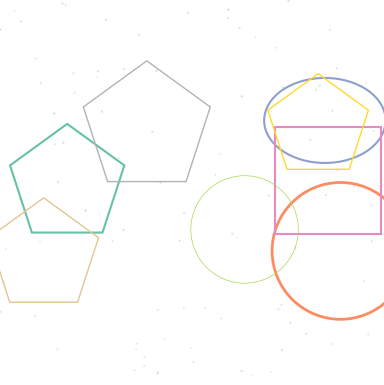[{"shape": "pentagon", "thickness": 1.5, "radius": 0.78, "center": [0.175, 0.522]}, {"shape": "circle", "thickness": 2, "radius": 0.89, "center": [0.884, 0.348]}, {"shape": "oval", "thickness": 1.5, "radius": 0.79, "center": [0.844, 0.687]}, {"shape": "square", "thickness": 1.5, "radius": 0.69, "center": [0.851, 0.531]}, {"shape": "circle", "thickness": 0.5, "radius": 0.7, "center": [0.635, 0.404]}, {"shape": "pentagon", "thickness": 1, "radius": 0.69, "center": [0.826, 0.671]}, {"shape": "pentagon", "thickness": 1, "radius": 0.75, "center": [0.113, 0.336]}, {"shape": "pentagon", "thickness": 1, "radius": 0.87, "center": [0.381, 0.669]}]